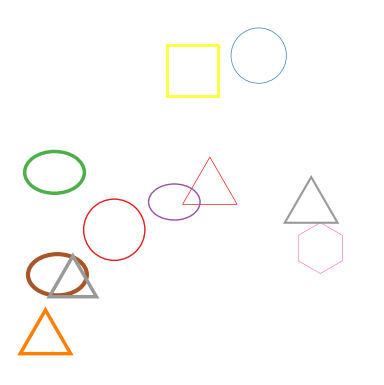[{"shape": "triangle", "thickness": 0.5, "radius": 0.41, "center": [0.545, 0.51]}, {"shape": "circle", "thickness": 1, "radius": 0.4, "center": [0.297, 0.403]}, {"shape": "circle", "thickness": 0.5, "radius": 0.36, "center": [0.672, 0.856]}, {"shape": "oval", "thickness": 2.5, "radius": 0.39, "center": [0.142, 0.552]}, {"shape": "oval", "thickness": 1, "radius": 0.33, "center": [0.453, 0.475]}, {"shape": "triangle", "thickness": 2.5, "radius": 0.38, "center": [0.118, 0.119]}, {"shape": "square", "thickness": 2, "radius": 0.33, "center": [0.5, 0.816]}, {"shape": "oval", "thickness": 3, "radius": 0.38, "center": [0.149, 0.286]}, {"shape": "hexagon", "thickness": 0.5, "radius": 0.33, "center": [0.832, 0.356]}, {"shape": "triangle", "thickness": 1.5, "radius": 0.4, "center": [0.808, 0.461]}, {"shape": "triangle", "thickness": 2.5, "radius": 0.35, "center": [0.189, 0.265]}]